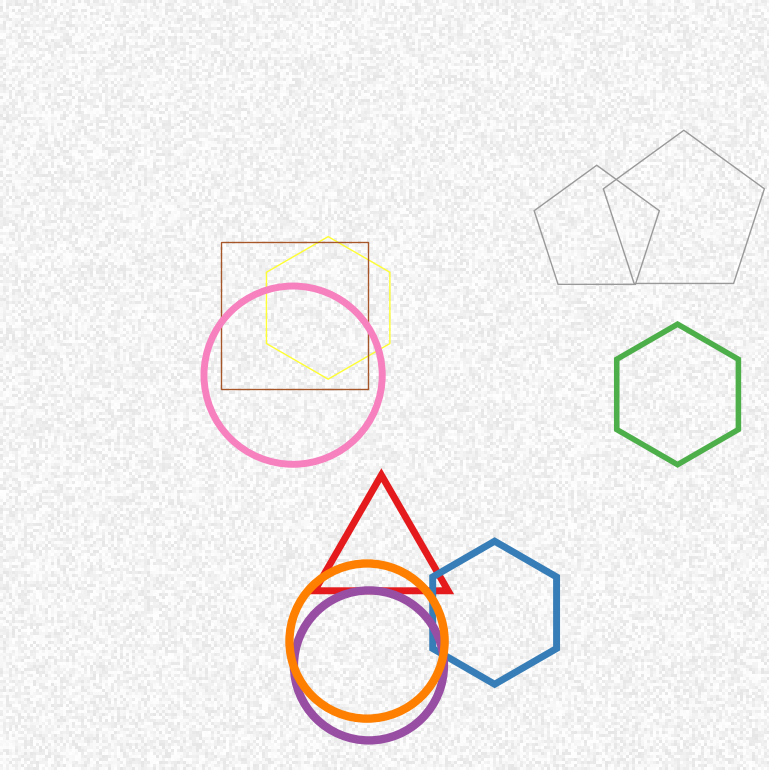[{"shape": "triangle", "thickness": 2.5, "radius": 0.5, "center": [0.495, 0.283]}, {"shape": "hexagon", "thickness": 2.5, "radius": 0.46, "center": [0.642, 0.204]}, {"shape": "hexagon", "thickness": 2, "radius": 0.46, "center": [0.88, 0.488]}, {"shape": "circle", "thickness": 3, "radius": 0.49, "center": [0.479, 0.136]}, {"shape": "circle", "thickness": 3, "radius": 0.5, "center": [0.477, 0.167]}, {"shape": "hexagon", "thickness": 0.5, "radius": 0.46, "center": [0.426, 0.6]}, {"shape": "square", "thickness": 0.5, "radius": 0.48, "center": [0.383, 0.59]}, {"shape": "circle", "thickness": 2.5, "radius": 0.58, "center": [0.381, 0.513]}, {"shape": "pentagon", "thickness": 0.5, "radius": 0.43, "center": [0.775, 0.7]}, {"shape": "pentagon", "thickness": 0.5, "radius": 0.55, "center": [0.888, 0.721]}]